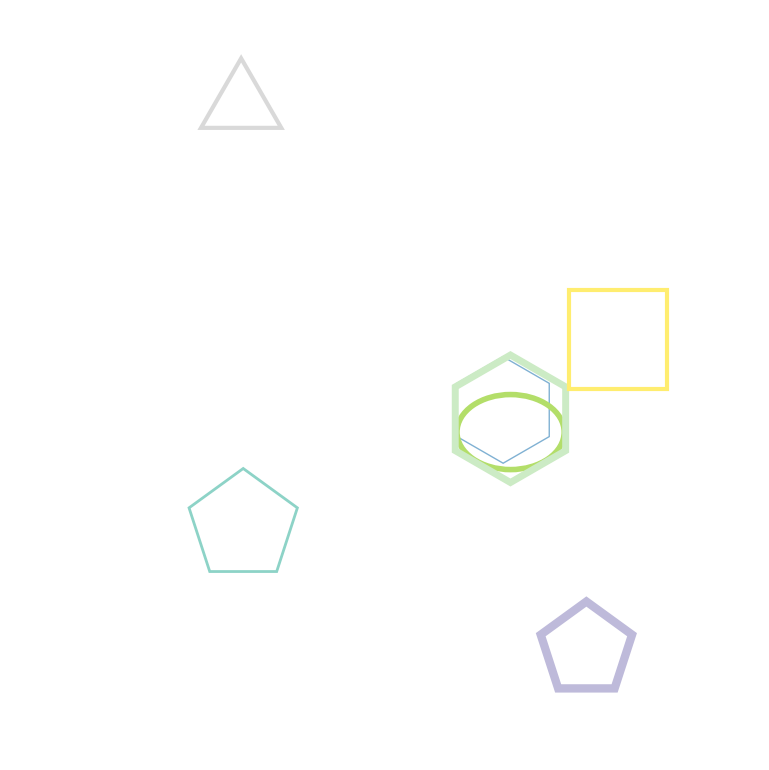[{"shape": "pentagon", "thickness": 1, "radius": 0.37, "center": [0.316, 0.318]}, {"shape": "pentagon", "thickness": 3, "radius": 0.31, "center": [0.762, 0.156]}, {"shape": "hexagon", "thickness": 0.5, "radius": 0.35, "center": [0.653, 0.468]}, {"shape": "oval", "thickness": 2, "radius": 0.35, "center": [0.663, 0.439]}, {"shape": "triangle", "thickness": 1.5, "radius": 0.3, "center": [0.313, 0.864]}, {"shape": "hexagon", "thickness": 2.5, "radius": 0.41, "center": [0.663, 0.456]}, {"shape": "square", "thickness": 1.5, "radius": 0.32, "center": [0.802, 0.559]}]